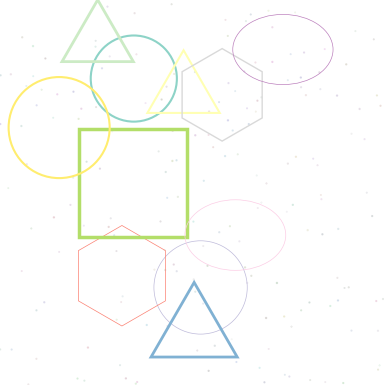[{"shape": "circle", "thickness": 1.5, "radius": 0.56, "center": [0.348, 0.796]}, {"shape": "triangle", "thickness": 1.5, "radius": 0.54, "center": [0.477, 0.761]}, {"shape": "circle", "thickness": 0.5, "radius": 0.61, "center": [0.521, 0.253]}, {"shape": "hexagon", "thickness": 0.5, "radius": 0.65, "center": [0.317, 0.284]}, {"shape": "triangle", "thickness": 2, "radius": 0.65, "center": [0.504, 0.137]}, {"shape": "square", "thickness": 2.5, "radius": 0.7, "center": [0.346, 0.524]}, {"shape": "oval", "thickness": 0.5, "radius": 0.65, "center": [0.611, 0.389]}, {"shape": "hexagon", "thickness": 1, "radius": 0.6, "center": [0.577, 0.754]}, {"shape": "oval", "thickness": 0.5, "radius": 0.65, "center": [0.735, 0.871]}, {"shape": "triangle", "thickness": 2, "radius": 0.54, "center": [0.254, 0.893]}, {"shape": "circle", "thickness": 1.5, "radius": 0.66, "center": [0.154, 0.669]}]